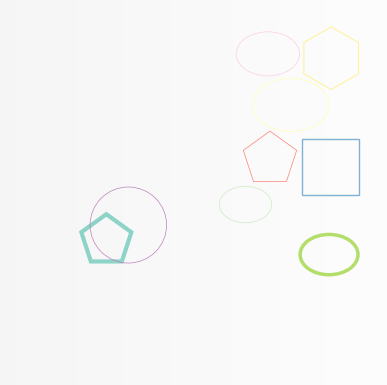[{"shape": "pentagon", "thickness": 3, "radius": 0.34, "center": [0.274, 0.376]}, {"shape": "oval", "thickness": 0.5, "radius": 0.49, "center": [0.75, 0.727]}, {"shape": "pentagon", "thickness": 0.5, "radius": 0.36, "center": [0.697, 0.587]}, {"shape": "square", "thickness": 1, "radius": 0.36, "center": [0.853, 0.566]}, {"shape": "oval", "thickness": 2.5, "radius": 0.37, "center": [0.849, 0.339]}, {"shape": "oval", "thickness": 0.5, "radius": 0.41, "center": [0.691, 0.86]}, {"shape": "circle", "thickness": 0.5, "radius": 0.49, "center": [0.331, 0.416]}, {"shape": "oval", "thickness": 0.5, "radius": 0.34, "center": [0.634, 0.469]}, {"shape": "hexagon", "thickness": 0.5, "radius": 0.41, "center": [0.855, 0.849]}]